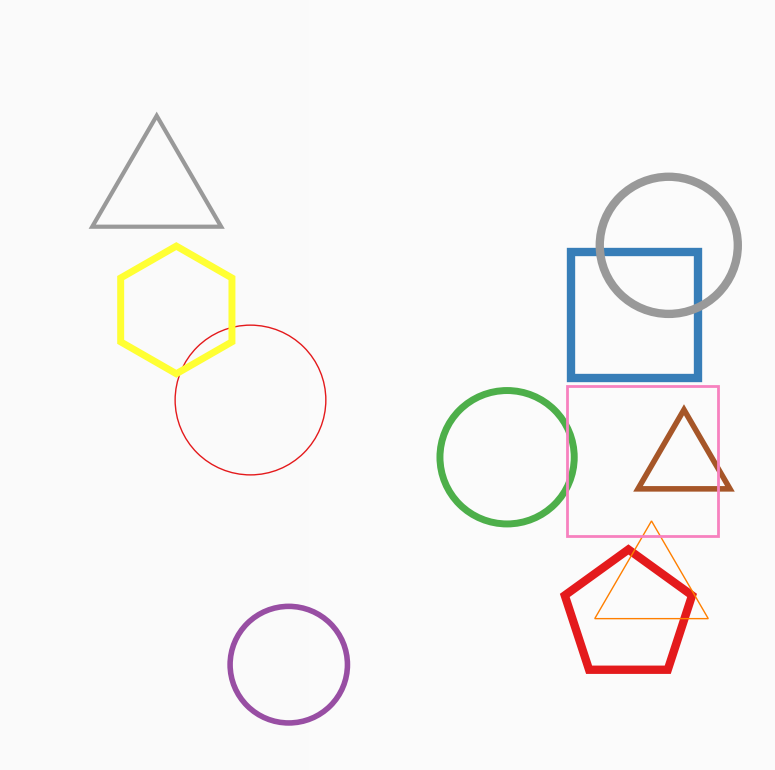[{"shape": "pentagon", "thickness": 3, "radius": 0.43, "center": [0.811, 0.2]}, {"shape": "circle", "thickness": 0.5, "radius": 0.49, "center": [0.323, 0.481]}, {"shape": "square", "thickness": 3, "radius": 0.41, "center": [0.818, 0.591]}, {"shape": "circle", "thickness": 2.5, "radius": 0.43, "center": [0.654, 0.406]}, {"shape": "circle", "thickness": 2, "radius": 0.38, "center": [0.373, 0.137]}, {"shape": "triangle", "thickness": 0.5, "radius": 0.42, "center": [0.841, 0.239]}, {"shape": "hexagon", "thickness": 2.5, "radius": 0.41, "center": [0.228, 0.598]}, {"shape": "triangle", "thickness": 2, "radius": 0.34, "center": [0.883, 0.399]}, {"shape": "square", "thickness": 1, "radius": 0.49, "center": [0.829, 0.401]}, {"shape": "triangle", "thickness": 1.5, "radius": 0.48, "center": [0.202, 0.754]}, {"shape": "circle", "thickness": 3, "radius": 0.45, "center": [0.863, 0.681]}]